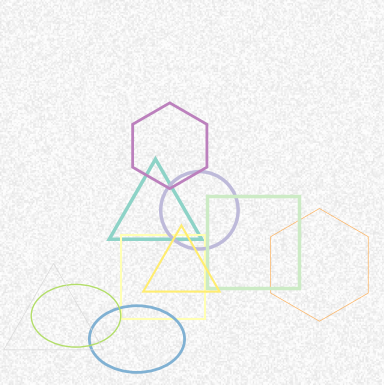[{"shape": "triangle", "thickness": 2.5, "radius": 0.69, "center": [0.404, 0.448]}, {"shape": "square", "thickness": 1.5, "radius": 0.54, "center": [0.422, 0.282]}, {"shape": "circle", "thickness": 2.5, "radius": 0.5, "center": [0.518, 0.454]}, {"shape": "oval", "thickness": 2, "radius": 0.62, "center": [0.356, 0.119]}, {"shape": "hexagon", "thickness": 0.5, "radius": 0.73, "center": [0.83, 0.312]}, {"shape": "oval", "thickness": 1, "radius": 0.58, "center": [0.197, 0.18]}, {"shape": "triangle", "thickness": 0.5, "radius": 0.75, "center": [0.139, 0.166]}, {"shape": "hexagon", "thickness": 2, "radius": 0.56, "center": [0.441, 0.621]}, {"shape": "square", "thickness": 2.5, "radius": 0.6, "center": [0.656, 0.372]}, {"shape": "triangle", "thickness": 1.5, "radius": 0.57, "center": [0.471, 0.3]}]